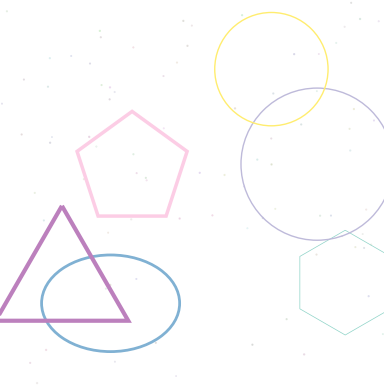[{"shape": "hexagon", "thickness": 0.5, "radius": 0.68, "center": [0.897, 0.266]}, {"shape": "circle", "thickness": 1, "radius": 0.99, "center": [0.824, 0.574]}, {"shape": "oval", "thickness": 2, "radius": 0.9, "center": [0.287, 0.212]}, {"shape": "pentagon", "thickness": 2.5, "radius": 0.75, "center": [0.343, 0.56]}, {"shape": "triangle", "thickness": 3, "radius": 0.99, "center": [0.161, 0.266]}, {"shape": "circle", "thickness": 1, "radius": 0.74, "center": [0.705, 0.82]}]